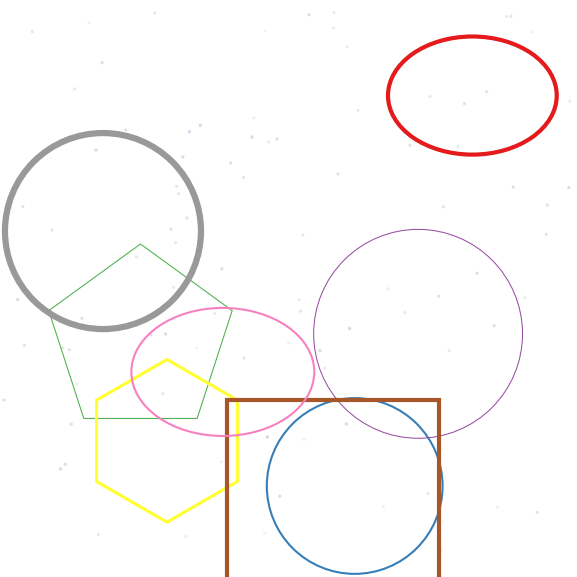[{"shape": "oval", "thickness": 2, "radius": 0.73, "center": [0.818, 0.834]}, {"shape": "circle", "thickness": 1, "radius": 0.76, "center": [0.614, 0.158]}, {"shape": "pentagon", "thickness": 0.5, "radius": 0.83, "center": [0.243, 0.41]}, {"shape": "circle", "thickness": 0.5, "radius": 0.9, "center": [0.724, 0.421]}, {"shape": "hexagon", "thickness": 1.5, "radius": 0.7, "center": [0.289, 0.236]}, {"shape": "square", "thickness": 2, "radius": 0.92, "center": [0.576, 0.123]}, {"shape": "oval", "thickness": 1, "radius": 0.79, "center": [0.386, 0.355]}, {"shape": "circle", "thickness": 3, "radius": 0.85, "center": [0.178, 0.599]}]